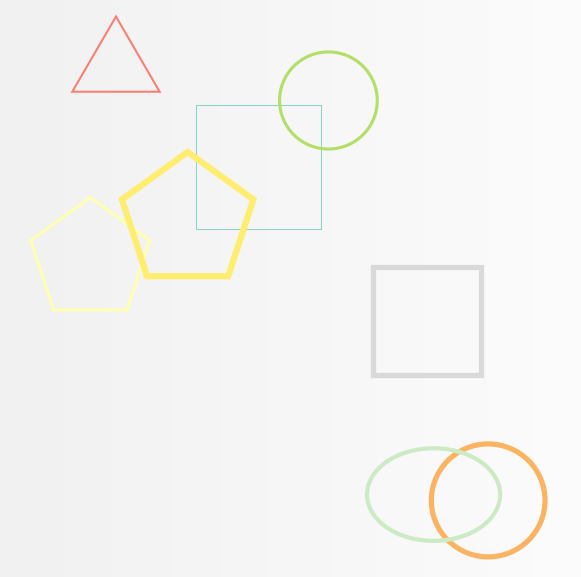[{"shape": "square", "thickness": 0.5, "radius": 0.54, "center": [0.445, 0.71]}, {"shape": "pentagon", "thickness": 1.5, "radius": 0.54, "center": [0.155, 0.55]}, {"shape": "triangle", "thickness": 1, "radius": 0.43, "center": [0.2, 0.884]}, {"shape": "circle", "thickness": 2.5, "radius": 0.49, "center": [0.84, 0.133]}, {"shape": "circle", "thickness": 1.5, "radius": 0.42, "center": [0.565, 0.825]}, {"shape": "square", "thickness": 2.5, "radius": 0.47, "center": [0.735, 0.443]}, {"shape": "oval", "thickness": 2, "radius": 0.57, "center": [0.746, 0.143]}, {"shape": "pentagon", "thickness": 3, "radius": 0.59, "center": [0.323, 0.617]}]